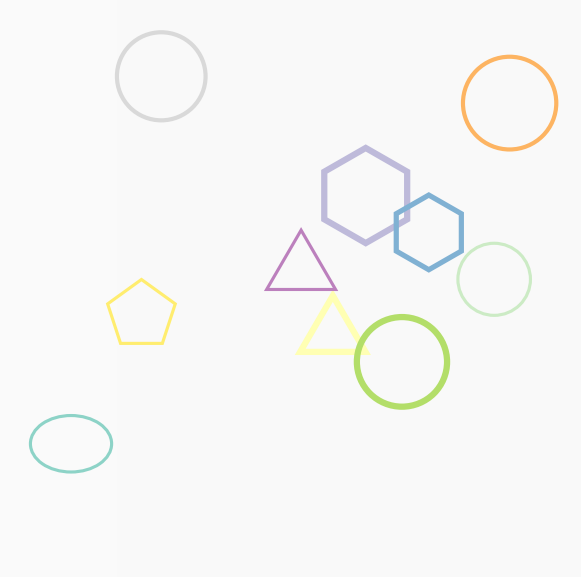[{"shape": "oval", "thickness": 1.5, "radius": 0.35, "center": [0.122, 0.231]}, {"shape": "triangle", "thickness": 3, "radius": 0.32, "center": [0.573, 0.422]}, {"shape": "hexagon", "thickness": 3, "radius": 0.41, "center": [0.629, 0.661]}, {"shape": "hexagon", "thickness": 2.5, "radius": 0.32, "center": [0.738, 0.597]}, {"shape": "circle", "thickness": 2, "radius": 0.4, "center": [0.877, 0.821]}, {"shape": "circle", "thickness": 3, "radius": 0.39, "center": [0.692, 0.373]}, {"shape": "circle", "thickness": 2, "radius": 0.38, "center": [0.277, 0.867]}, {"shape": "triangle", "thickness": 1.5, "radius": 0.34, "center": [0.518, 0.532]}, {"shape": "circle", "thickness": 1.5, "radius": 0.31, "center": [0.85, 0.515]}, {"shape": "pentagon", "thickness": 1.5, "radius": 0.31, "center": [0.243, 0.454]}]